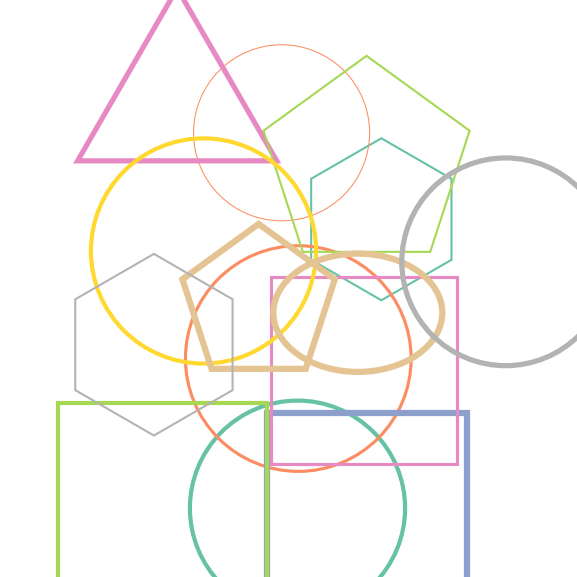[{"shape": "hexagon", "thickness": 1, "radius": 0.7, "center": [0.66, 0.619]}, {"shape": "circle", "thickness": 2, "radius": 0.93, "center": [0.515, 0.119]}, {"shape": "circle", "thickness": 0.5, "radius": 0.76, "center": [0.488, 0.769]}, {"shape": "circle", "thickness": 1.5, "radius": 0.98, "center": [0.517, 0.378]}, {"shape": "square", "thickness": 3, "radius": 0.87, "center": [0.636, 0.11]}, {"shape": "triangle", "thickness": 2.5, "radius": 1.0, "center": [0.307, 0.82]}, {"shape": "square", "thickness": 1.5, "radius": 0.81, "center": [0.63, 0.357]}, {"shape": "pentagon", "thickness": 1, "radius": 0.94, "center": [0.635, 0.715]}, {"shape": "square", "thickness": 2, "radius": 0.91, "center": [0.282, 0.12]}, {"shape": "circle", "thickness": 2, "radius": 0.97, "center": [0.352, 0.565]}, {"shape": "oval", "thickness": 3, "radius": 0.73, "center": [0.62, 0.458]}, {"shape": "pentagon", "thickness": 3, "radius": 0.69, "center": [0.448, 0.473]}, {"shape": "hexagon", "thickness": 1, "radius": 0.79, "center": [0.267, 0.402]}, {"shape": "circle", "thickness": 2.5, "radius": 0.9, "center": [0.876, 0.546]}]